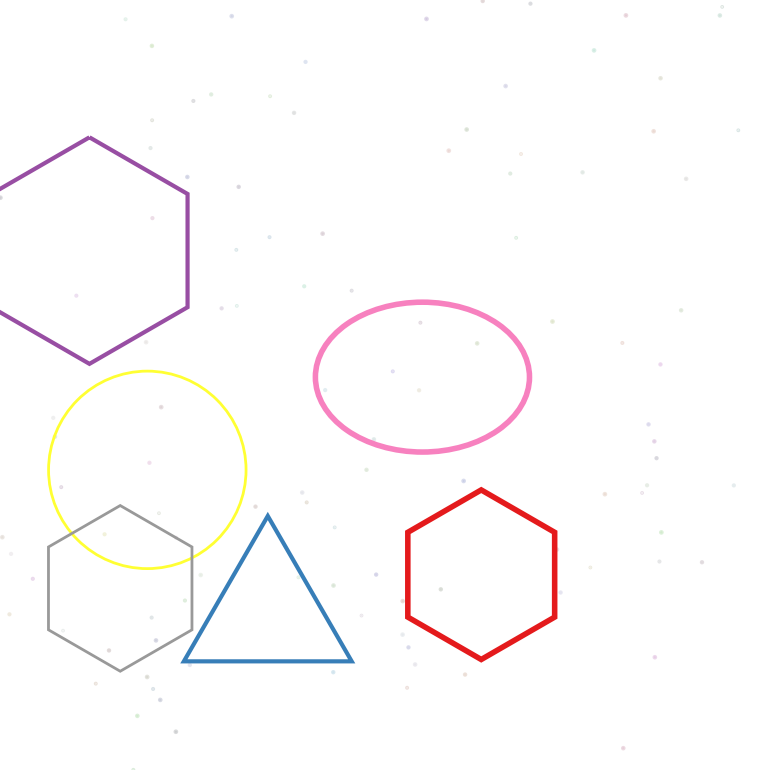[{"shape": "hexagon", "thickness": 2, "radius": 0.55, "center": [0.625, 0.254]}, {"shape": "triangle", "thickness": 1.5, "radius": 0.63, "center": [0.348, 0.204]}, {"shape": "hexagon", "thickness": 1.5, "radius": 0.74, "center": [0.116, 0.675]}, {"shape": "circle", "thickness": 1, "radius": 0.64, "center": [0.191, 0.39]}, {"shape": "oval", "thickness": 2, "radius": 0.7, "center": [0.549, 0.51]}, {"shape": "hexagon", "thickness": 1, "radius": 0.54, "center": [0.156, 0.236]}]